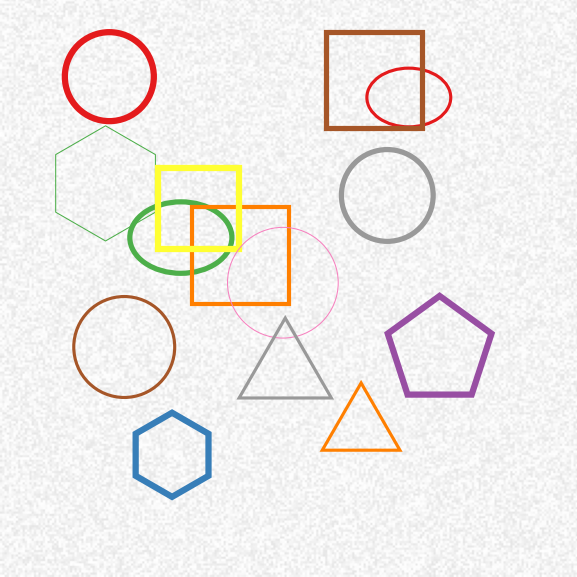[{"shape": "circle", "thickness": 3, "radius": 0.39, "center": [0.189, 0.866]}, {"shape": "oval", "thickness": 1.5, "radius": 0.36, "center": [0.708, 0.83]}, {"shape": "hexagon", "thickness": 3, "radius": 0.36, "center": [0.298, 0.212]}, {"shape": "hexagon", "thickness": 0.5, "radius": 0.5, "center": [0.183, 0.682]}, {"shape": "oval", "thickness": 2.5, "radius": 0.44, "center": [0.313, 0.588]}, {"shape": "pentagon", "thickness": 3, "radius": 0.47, "center": [0.761, 0.392]}, {"shape": "square", "thickness": 2, "radius": 0.42, "center": [0.417, 0.556]}, {"shape": "triangle", "thickness": 1.5, "radius": 0.39, "center": [0.625, 0.258]}, {"shape": "square", "thickness": 3, "radius": 0.35, "center": [0.344, 0.639]}, {"shape": "square", "thickness": 2.5, "radius": 0.42, "center": [0.648, 0.861]}, {"shape": "circle", "thickness": 1.5, "radius": 0.44, "center": [0.215, 0.398]}, {"shape": "circle", "thickness": 0.5, "radius": 0.48, "center": [0.49, 0.51]}, {"shape": "triangle", "thickness": 1.5, "radius": 0.46, "center": [0.494, 0.356]}, {"shape": "circle", "thickness": 2.5, "radius": 0.4, "center": [0.671, 0.661]}]